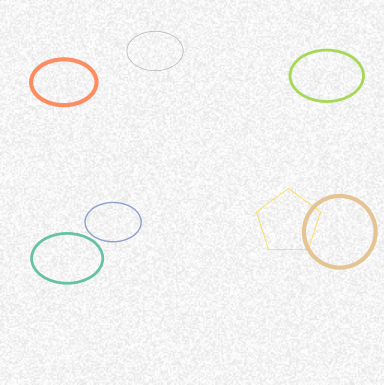[{"shape": "oval", "thickness": 2, "radius": 0.46, "center": [0.174, 0.329]}, {"shape": "oval", "thickness": 3, "radius": 0.43, "center": [0.166, 0.786]}, {"shape": "oval", "thickness": 1, "radius": 0.36, "center": [0.294, 0.423]}, {"shape": "oval", "thickness": 2, "radius": 0.48, "center": [0.849, 0.803]}, {"shape": "pentagon", "thickness": 0.5, "radius": 0.44, "center": [0.749, 0.423]}, {"shape": "circle", "thickness": 3, "radius": 0.47, "center": [0.883, 0.398]}, {"shape": "oval", "thickness": 0.5, "radius": 0.37, "center": [0.403, 0.868]}]